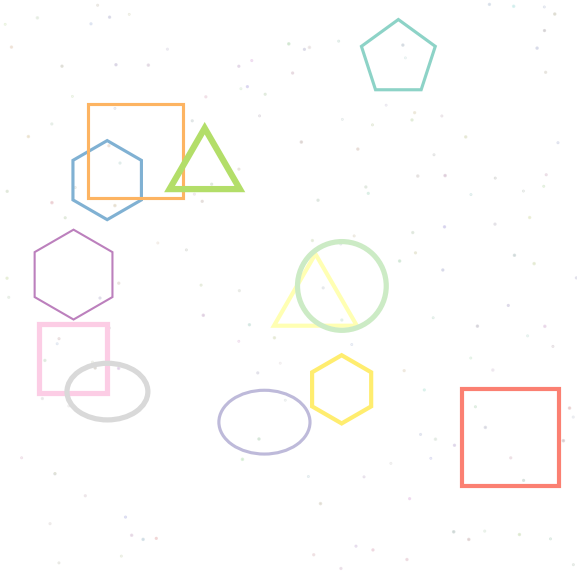[{"shape": "pentagon", "thickness": 1.5, "radius": 0.34, "center": [0.69, 0.898]}, {"shape": "triangle", "thickness": 2, "radius": 0.41, "center": [0.546, 0.477]}, {"shape": "oval", "thickness": 1.5, "radius": 0.39, "center": [0.458, 0.268]}, {"shape": "square", "thickness": 2, "radius": 0.42, "center": [0.885, 0.242]}, {"shape": "hexagon", "thickness": 1.5, "radius": 0.34, "center": [0.186, 0.687]}, {"shape": "square", "thickness": 1.5, "radius": 0.41, "center": [0.234, 0.738]}, {"shape": "triangle", "thickness": 3, "radius": 0.35, "center": [0.354, 0.707]}, {"shape": "square", "thickness": 2.5, "radius": 0.29, "center": [0.126, 0.378]}, {"shape": "oval", "thickness": 2.5, "radius": 0.35, "center": [0.186, 0.321]}, {"shape": "hexagon", "thickness": 1, "radius": 0.39, "center": [0.127, 0.524]}, {"shape": "circle", "thickness": 2.5, "radius": 0.38, "center": [0.592, 0.504]}, {"shape": "hexagon", "thickness": 2, "radius": 0.3, "center": [0.592, 0.325]}]